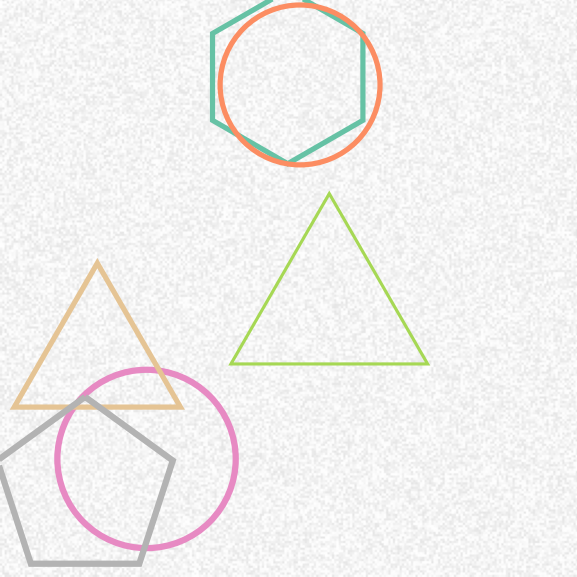[{"shape": "hexagon", "thickness": 2.5, "radius": 0.75, "center": [0.498, 0.866]}, {"shape": "circle", "thickness": 2.5, "radius": 0.69, "center": [0.52, 0.852]}, {"shape": "circle", "thickness": 3, "radius": 0.77, "center": [0.254, 0.204]}, {"shape": "triangle", "thickness": 1.5, "radius": 0.98, "center": [0.57, 0.467]}, {"shape": "triangle", "thickness": 2.5, "radius": 0.83, "center": [0.169, 0.377]}, {"shape": "pentagon", "thickness": 3, "radius": 0.8, "center": [0.147, 0.152]}]